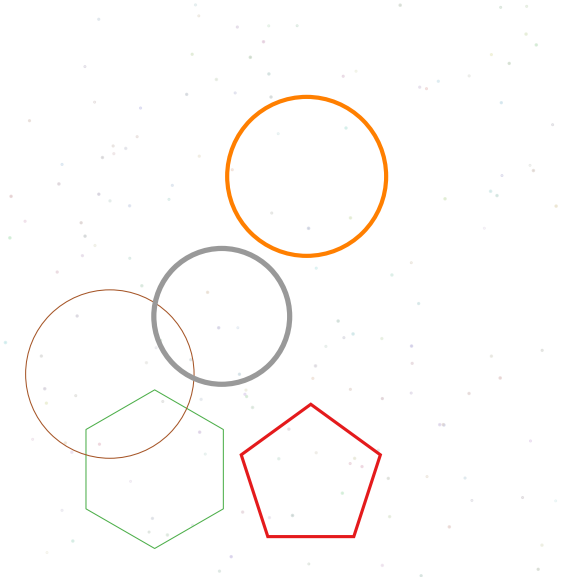[{"shape": "pentagon", "thickness": 1.5, "radius": 0.63, "center": [0.538, 0.172]}, {"shape": "hexagon", "thickness": 0.5, "radius": 0.69, "center": [0.268, 0.187]}, {"shape": "circle", "thickness": 2, "radius": 0.69, "center": [0.531, 0.694]}, {"shape": "circle", "thickness": 0.5, "radius": 0.73, "center": [0.19, 0.351]}, {"shape": "circle", "thickness": 2.5, "radius": 0.59, "center": [0.384, 0.451]}]